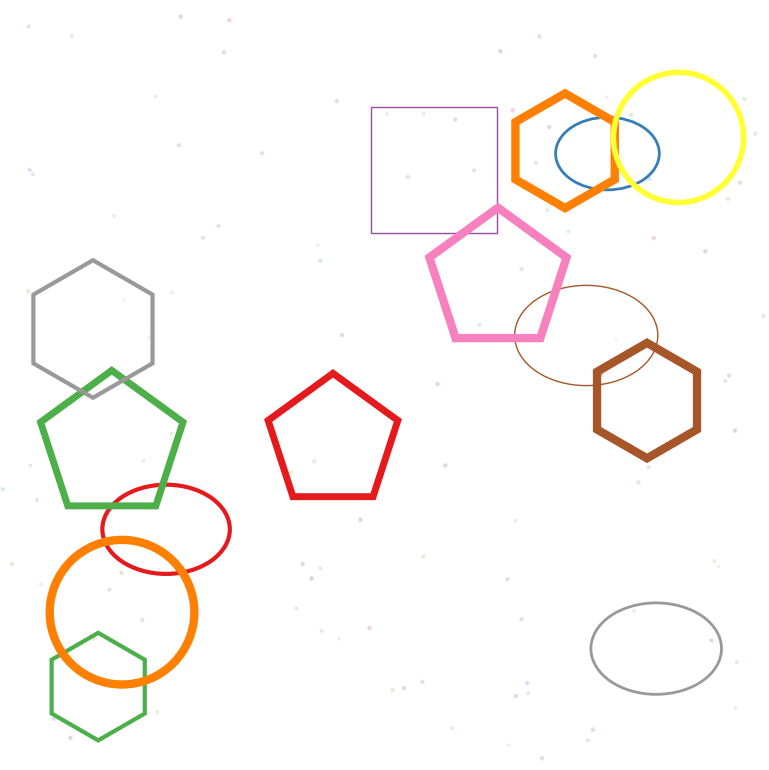[{"shape": "pentagon", "thickness": 2.5, "radius": 0.44, "center": [0.432, 0.427]}, {"shape": "oval", "thickness": 1.5, "radius": 0.41, "center": [0.216, 0.313]}, {"shape": "oval", "thickness": 1, "radius": 0.34, "center": [0.789, 0.801]}, {"shape": "hexagon", "thickness": 1.5, "radius": 0.35, "center": [0.128, 0.108]}, {"shape": "pentagon", "thickness": 2.5, "radius": 0.49, "center": [0.145, 0.422]}, {"shape": "square", "thickness": 0.5, "radius": 0.41, "center": [0.564, 0.779]}, {"shape": "hexagon", "thickness": 3, "radius": 0.37, "center": [0.734, 0.804]}, {"shape": "circle", "thickness": 3, "radius": 0.47, "center": [0.158, 0.205]}, {"shape": "circle", "thickness": 2, "radius": 0.42, "center": [0.881, 0.822]}, {"shape": "hexagon", "thickness": 3, "radius": 0.37, "center": [0.84, 0.48]}, {"shape": "oval", "thickness": 0.5, "radius": 0.46, "center": [0.761, 0.564]}, {"shape": "pentagon", "thickness": 3, "radius": 0.47, "center": [0.647, 0.637]}, {"shape": "oval", "thickness": 1, "radius": 0.42, "center": [0.852, 0.158]}, {"shape": "hexagon", "thickness": 1.5, "radius": 0.45, "center": [0.121, 0.573]}]